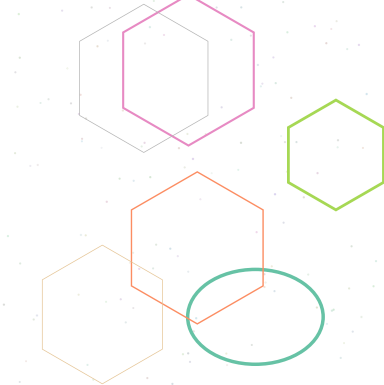[{"shape": "oval", "thickness": 2.5, "radius": 0.88, "center": [0.663, 0.177]}, {"shape": "hexagon", "thickness": 1, "radius": 0.99, "center": [0.512, 0.356]}, {"shape": "hexagon", "thickness": 1.5, "radius": 0.98, "center": [0.49, 0.818]}, {"shape": "hexagon", "thickness": 2, "radius": 0.71, "center": [0.873, 0.597]}, {"shape": "hexagon", "thickness": 0.5, "radius": 0.9, "center": [0.266, 0.183]}, {"shape": "hexagon", "thickness": 0.5, "radius": 0.96, "center": [0.373, 0.797]}]